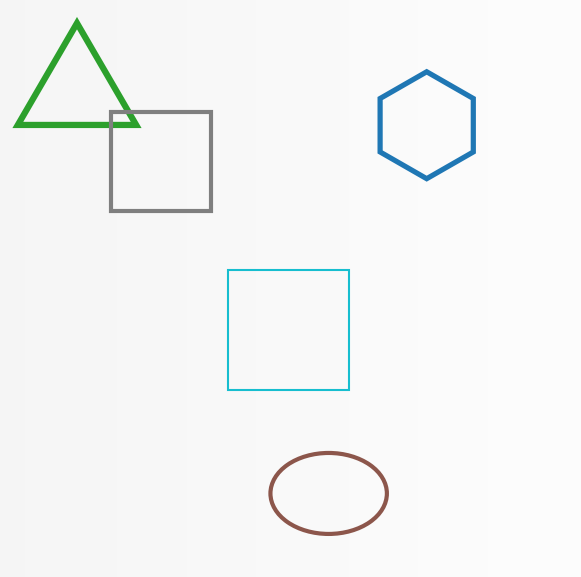[{"shape": "hexagon", "thickness": 2.5, "radius": 0.46, "center": [0.734, 0.782]}, {"shape": "triangle", "thickness": 3, "radius": 0.59, "center": [0.132, 0.842]}, {"shape": "oval", "thickness": 2, "radius": 0.5, "center": [0.565, 0.145]}, {"shape": "square", "thickness": 2, "radius": 0.43, "center": [0.276, 0.72]}, {"shape": "square", "thickness": 1, "radius": 0.52, "center": [0.497, 0.428]}]